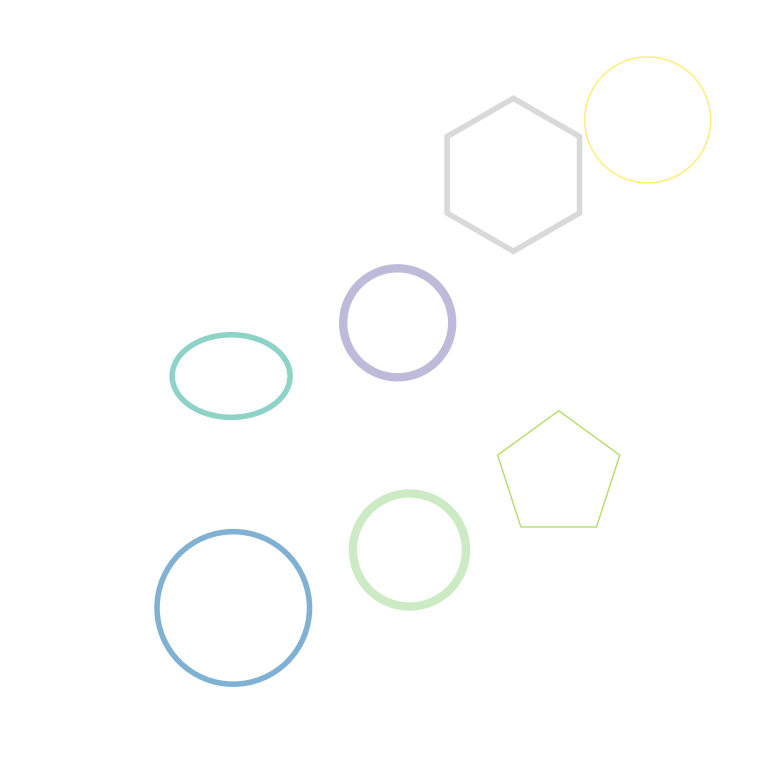[{"shape": "oval", "thickness": 2, "radius": 0.38, "center": [0.3, 0.512]}, {"shape": "circle", "thickness": 3, "radius": 0.35, "center": [0.516, 0.581]}, {"shape": "circle", "thickness": 2, "radius": 0.5, "center": [0.303, 0.211]}, {"shape": "pentagon", "thickness": 0.5, "radius": 0.42, "center": [0.726, 0.383]}, {"shape": "hexagon", "thickness": 2, "radius": 0.5, "center": [0.667, 0.773]}, {"shape": "circle", "thickness": 3, "radius": 0.37, "center": [0.532, 0.286]}, {"shape": "circle", "thickness": 0.5, "radius": 0.41, "center": [0.841, 0.844]}]